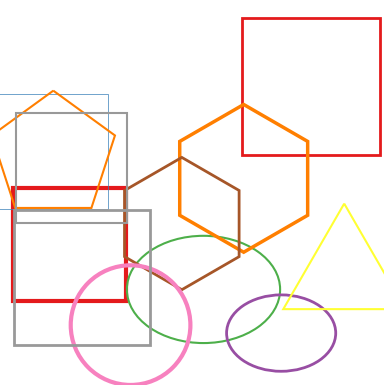[{"shape": "square", "thickness": 2, "radius": 0.89, "center": [0.808, 0.776]}, {"shape": "square", "thickness": 3, "radius": 0.73, "center": [0.18, 0.365]}, {"shape": "square", "thickness": 0.5, "radius": 0.75, "center": [0.132, 0.606]}, {"shape": "oval", "thickness": 1.5, "radius": 0.99, "center": [0.529, 0.248]}, {"shape": "oval", "thickness": 2, "radius": 0.71, "center": [0.73, 0.135]}, {"shape": "pentagon", "thickness": 1.5, "radius": 0.84, "center": [0.138, 0.596]}, {"shape": "hexagon", "thickness": 2.5, "radius": 0.96, "center": [0.633, 0.537]}, {"shape": "triangle", "thickness": 1.5, "radius": 0.91, "center": [0.894, 0.288]}, {"shape": "hexagon", "thickness": 2, "radius": 0.86, "center": [0.472, 0.419]}, {"shape": "circle", "thickness": 3, "radius": 0.78, "center": [0.339, 0.156]}, {"shape": "square", "thickness": 2, "radius": 0.88, "center": [0.213, 0.279]}, {"shape": "square", "thickness": 1.5, "radius": 0.72, "center": [0.186, 0.564]}]